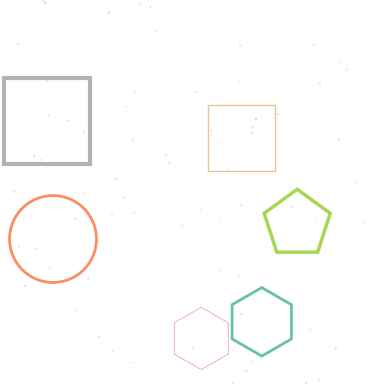[{"shape": "hexagon", "thickness": 2, "radius": 0.44, "center": [0.68, 0.164]}, {"shape": "circle", "thickness": 2, "radius": 0.56, "center": [0.138, 0.379]}, {"shape": "hexagon", "thickness": 0.5, "radius": 0.41, "center": [0.523, 0.121]}, {"shape": "pentagon", "thickness": 2.5, "radius": 0.45, "center": [0.772, 0.418]}, {"shape": "square", "thickness": 1, "radius": 0.43, "center": [0.627, 0.642]}, {"shape": "square", "thickness": 3, "radius": 0.56, "center": [0.121, 0.686]}]